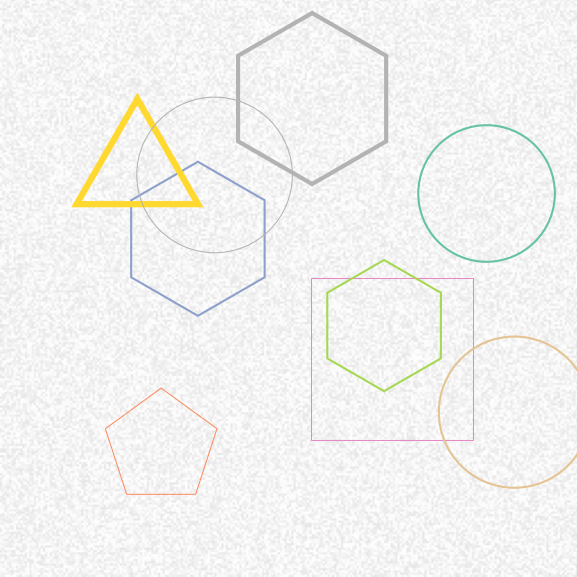[{"shape": "circle", "thickness": 1, "radius": 0.59, "center": [0.843, 0.664]}, {"shape": "pentagon", "thickness": 0.5, "radius": 0.51, "center": [0.279, 0.225]}, {"shape": "hexagon", "thickness": 1, "radius": 0.67, "center": [0.343, 0.586]}, {"shape": "square", "thickness": 0.5, "radius": 0.7, "center": [0.679, 0.377]}, {"shape": "hexagon", "thickness": 1, "radius": 0.57, "center": [0.665, 0.435]}, {"shape": "triangle", "thickness": 3, "radius": 0.61, "center": [0.238, 0.706]}, {"shape": "circle", "thickness": 1, "radius": 0.65, "center": [0.891, 0.285]}, {"shape": "hexagon", "thickness": 2, "radius": 0.74, "center": [0.54, 0.829]}, {"shape": "circle", "thickness": 0.5, "radius": 0.67, "center": [0.372, 0.696]}]